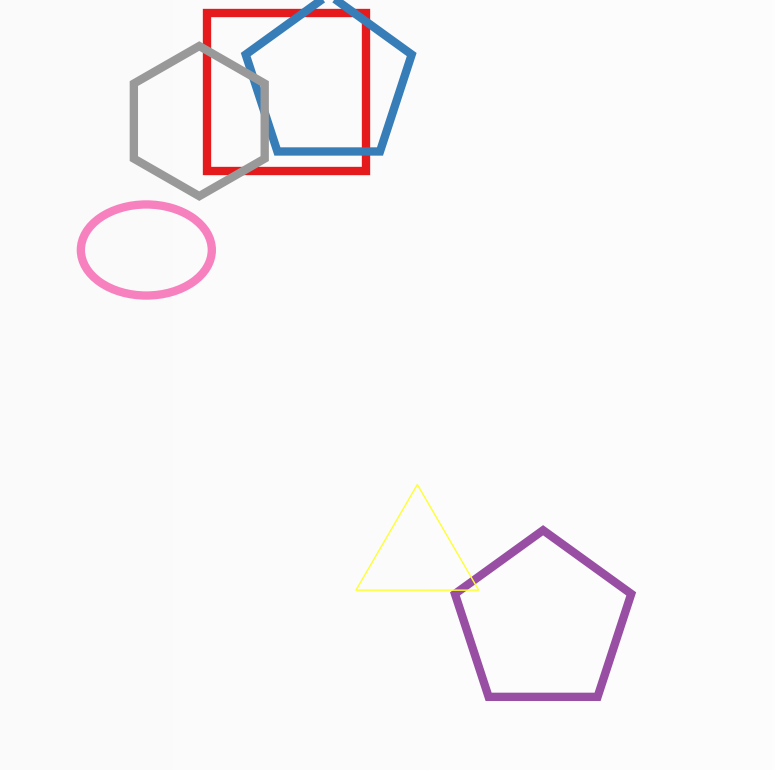[{"shape": "square", "thickness": 3, "radius": 0.51, "center": [0.37, 0.881]}, {"shape": "pentagon", "thickness": 3, "radius": 0.56, "center": [0.424, 0.894]}, {"shape": "pentagon", "thickness": 3, "radius": 0.6, "center": [0.701, 0.192]}, {"shape": "triangle", "thickness": 0.5, "radius": 0.46, "center": [0.538, 0.279]}, {"shape": "oval", "thickness": 3, "radius": 0.42, "center": [0.189, 0.675]}, {"shape": "hexagon", "thickness": 3, "radius": 0.49, "center": [0.257, 0.843]}]